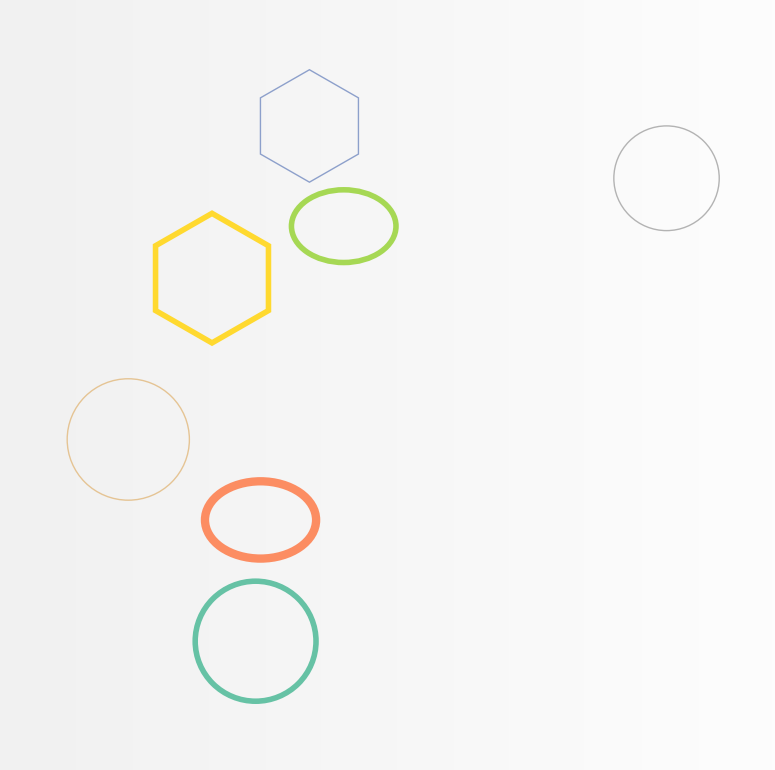[{"shape": "circle", "thickness": 2, "radius": 0.39, "center": [0.33, 0.167]}, {"shape": "oval", "thickness": 3, "radius": 0.36, "center": [0.336, 0.325]}, {"shape": "hexagon", "thickness": 0.5, "radius": 0.37, "center": [0.399, 0.836]}, {"shape": "oval", "thickness": 2, "radius": 0.34, "center": [0.444, 0.706]}, {"shape": "hexagon", "thickness": 2, "radius": 0.42, "center": [0.274, 0.639]}, {"shape": "circle", "thickness": 0.5, "radius": 0.39, "center": [0.166, 0.429]}, {"shape": "circle", "thickness": 0.5, "radius": 0.34, "center": [0.86, 0.768]}]